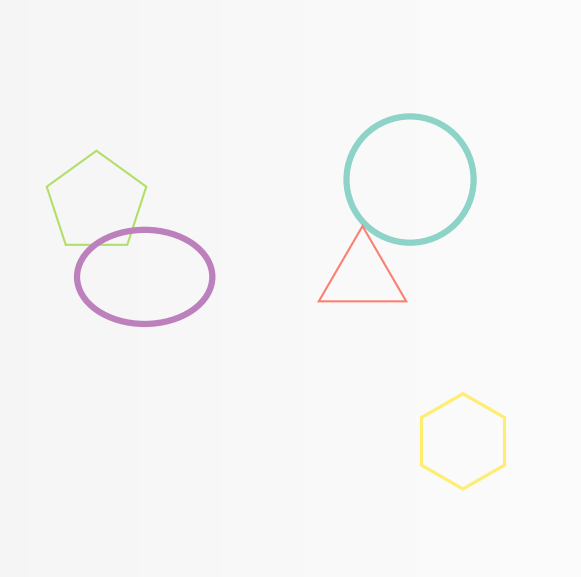[{"shape": "circle", "thickness": 3, "radius": 0.55, "center": [0.705, 0.688]}, {"shape": "triangle", "thickness": 1, "radius": 0.43, "center": [0.624, 0.521]}, {"shape": "pentagon", "thickness": 1, "radius": 0.45, "center": [0.166, 0.648]}, {"shape": "oval", "thickness": 3, "radius": 0.58, "center": [0.249, 0.52]}, {"shape": "hexagon", "thickness": 1.5, "radius": 0.41, "center": [0.797, 0.235]}]